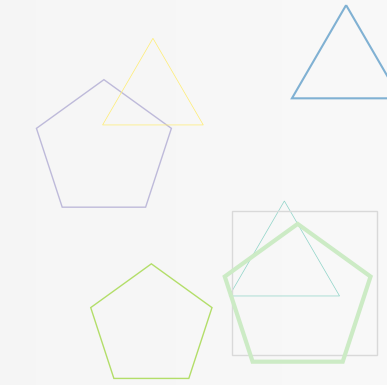[{"shape": "triangle", "thickness": 0.5, "radius": 0.82, "center": [0.734, 0.313]}, {"shape": "pentagon", "thickness": 1, "radius": 0.92, "center": [0.268, 0.61]}, {"shape": "triangle", "thickness": 1.5, "radius": 0.81, "center": [0.893, 0.825]}, {"shape": "pentagon", "thickness": 1, "radius": 0.82, "center": [0.391, 0.15]}, {"shape": "square", "thickness": 1, "radius": 0.93, "center": [0.785, 0.265]}, {"shape": "pentagon", "thickness": 3, "radius": 0.99, "center": [0.768, 0.221]}, {"shape": "triangle", "thickness": 0.5, "radius": 0.75, "center": [0.395, 0.751]}]